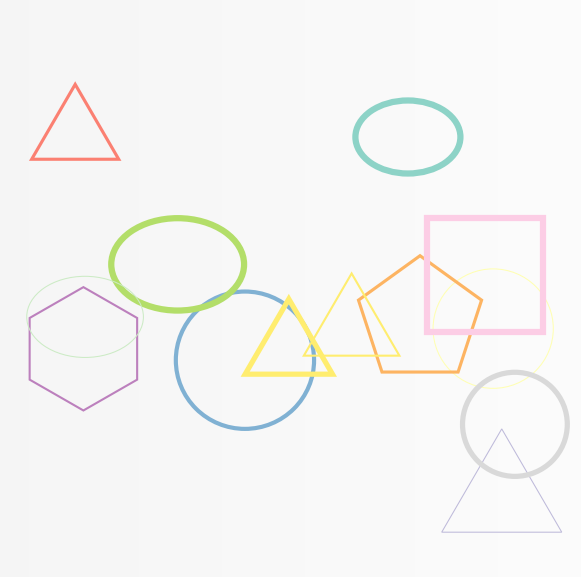[{"shape": "oval", "thickness": 3, "radius": 0.45, "center": [0.702, 0.762]}, {"shape": "circle", "thickness": 0.5, "radius": 0.52, "center": [0.848, 0.43]}, {"shape": "triangle", "thickness": 0.5, "radius": 0.6, "center": [0.863, 0.137]}, {"shape": "triangle", "thickness": 1.5, "radius": 0.43, "center": [0.129, 0.767]}, {"shape": "circle", "thickness": 2, "radius": 0.59, "center": [0.421, 0.375]}, {"shape": "pentagon", "thickness": 1.5, "radius": 0.56, "center": [0.723, 0.445]}, {"shape": "oval", "thickness": 3, "radius": 0.57, "center": [0.306, 0.541]}, {"shape": "square", "thickness": 3, "radius": 0.5, "center": [0.835, 0.523]}, {"shape": "circle", "thickness": 2.5, "radius": 0.45, "center": [0.886, 0.264]}, {"shape": "hexagon", "thickness": 1, "radius": 0.53, "center": [0.143, 0.395]}, {"shape": "oval", "thickness": 0.5, "radius": 0.5, "center": [0.146, 0.45]}, {"shape": "triangle", "thickness": 2.5, "radius": 0.43, "center": [0.497, 0.395]}, {"shape": "triangle", "thickness": 1, "radius": 0.47, "center": [0.605, 0.431]}]